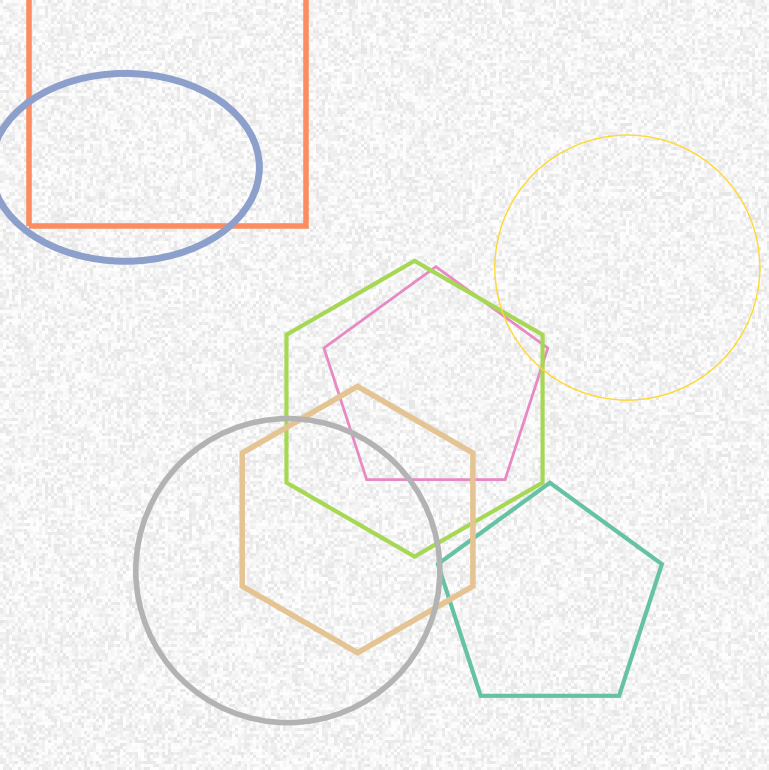[{"shape": "pentagon", "thickness": 1.5, "radius": 0.76, "center": [0.714, 0.22]}, {"shape": "square", "thickness": 2, "radius": 0.9, "center": [0.218, 0.887]}, {"shape": "oval", "thickness": 2.5, "radius": 0.87, "center": [0.163, 0.783]}, {"shape": "pentagon", "thickness": 1, "radius": 0.76, "center": [0.566, 0.501]}, {"shape": "hexagon", "thickness": 1.5, "radius": 0.96, "center": [0.538, 0.469]}, {"shape": "circle", "thickness": 0.5, "radius": 0.86, "center": [0.815, 0.652]}, {"shape": "hexagon", "thickness": 2, "radius": 0.86, "center": [0.464, 0.325]}, {"shape": "circle", "thickness": 2, "radius": 0.99, "center": [0.374, 0.259]}]